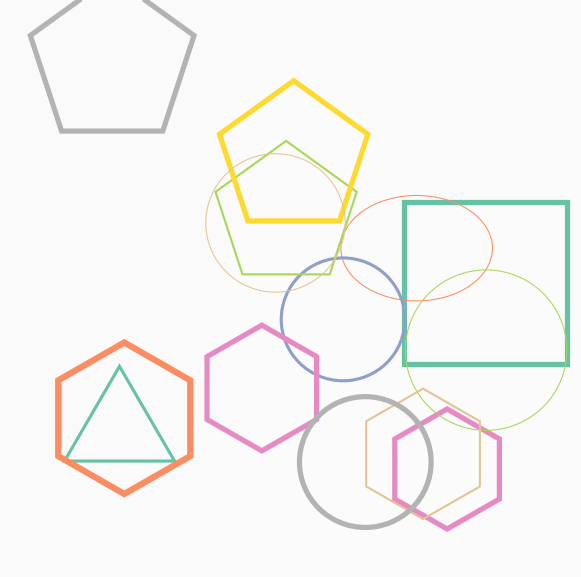[{"shape": "square", "thickness": 2.5, "radius": 0.7, "center": [0.835, 0.509]}, {"shape": "triangle", "thickness": 1.5, "radius": 0.55, "center": [0.206, 0.255]}, {"shape": "hexagon", "thickness": 3, "radius": 0.66, "center": [0.214, 0.275]}, {"shape": "oval", "thickness": 0.5, "radius": 0.65, "center": [0.717, 0.569]}, {"shape": "circle", "thickness": 1.5, "radius": 0.53, "center": [0.59, 0.446]}, {"shape": "hexagon", "thickness": 2.5, "radius": 0.54, "center": [0.45, 0.327]}, {"shape": "hexagon", "thickness": 2.5, "radius": 0.52, "center": [0.769, 0.187]}, {"shape": "circle", "thickness": 0.5, "radius": 0.69, "center": [0.836, 0.393]}, {"shape": "pentagon", "thickness": 1, "radius": 0.64, "center": [0.492, 0.627]}, {"shape": "pentagon", "thickness": 2.5, "radius": 0.67, "center": [0.505, 0.725]}, {"shape": "hexagon", "thickness": 1, "radius": 0.56, "center": [0.728, 0.213]}, {"shape": "circle", "thickness": 0.5, "radius": 0.6, "center": [0.474, 0.613]}, {"shape": "circle", "thickness": 2.5, "radius": 0.57, "center": [0.628, 0.199]}, {"shape": "pentagon", "thickness": 2.5, "radius": 0.74, "center": [0.193, 0.892]}]